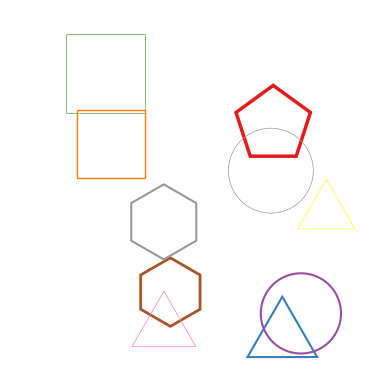[{"shape": "pentagon", "thickness": 2.5, "radius": 0.51, "center": [0.71, 0.676]}, {"shape": "triangle", "thickness": 1.5, "radius": 0.52, "center": [0.733, 0.125]}, {"shape": "square", "thickness": 0.5, "radius": 0.51, "center": [0.273, 0.808]}, {"shape": "circle", "thickness": 1.5, "radius": 0.52, "center": [0.782, 0.186]}, {"shape": "square", "thickness": 1, "radius": 0.44, "center": [0.289, 0.626]}, {"shape": "triangle", "thickness": 0.5, "radius": 0.43, "center": [0.848, 0.448]}, {"shape": "hexagon", "thickness": 2, "radius": 0.45, "center": [0.443, 0.241]}, {"shape": "triangle", "thickness": 0.5, "radius": 0.48, "center": [0.426, 0.148]}, {"shape": "circle", "thickness": 0.5, "radius": 0.55, "center": [0.704, 0.557]}, {"shape": "hexagon", "thickness": 1.5, "radius": 0.49, "center": [0.425, 0.424]}]